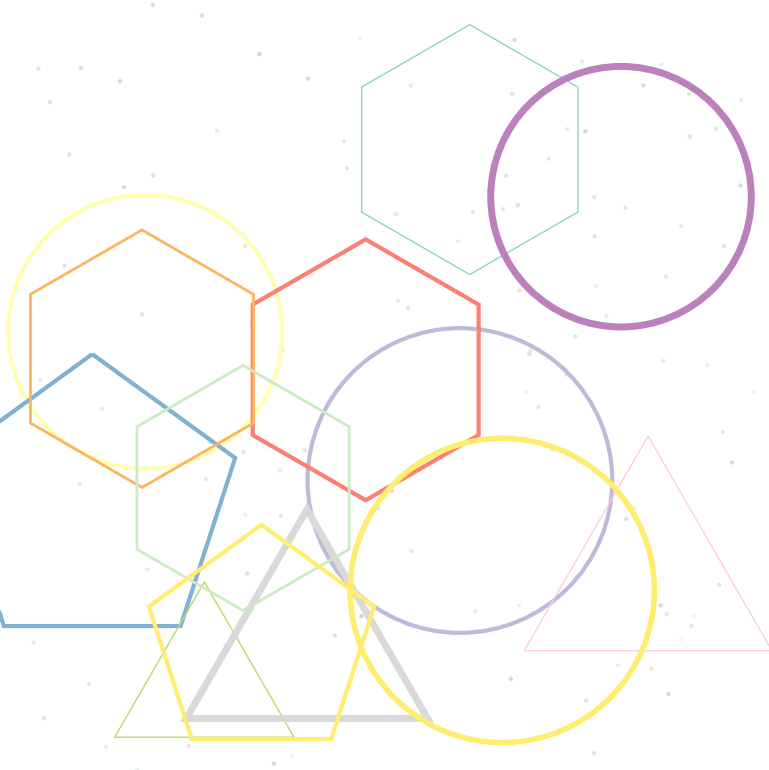[{"shape": "hexagon", "thickness": 0.5, "radius": 0.81, "center": [0.61, 0.806]}, {"shape": "circle", "thickness": 1.5, "radius": 0.89, "center": [0.189, 0.569]}, {"shape": "circle", "thickness": 1.5, "radius": 0.99, "center": [0.597, 0.376]}, {"shape": "hexagon", "thickness": 1.5, "radius": 0.85, "center": [0.475, 0.52]}, {"shape": "pentagon", "thickness": 1.5, "radius": 0.98, "center": [0.12, 0.345]}, {"shape": "hexagon", "thickness": 1, "radius": 0.84, "center": [0.184, 0.534]}, {"shape": "triangle", "thickness": 0.5, "radius": 0.67, "center": [0.265, 0.11]}, {"shape": "triangle", "thickness": 0.5, "radius": 0.93, "center": [0.842, 0.248]}, {"shape": "triangle", "thickness": 2.5, "radius": 0.9, "center": [0.399, 0.157]}, {"shape": "circle", "thickness": 2.5, "radius": 0.85, "center": [0.806, 0.745]}, {"shape": "hexagon", "thickness": 1, "radius": 0.8, "center": [0.316, 0.366]}, {"shape": "pentagon", "thickness": 1.5, "radius": 0.77, "center": [0.34, 0.165]}, {"shape": "circle", "thickness": 2, "radius": 0.99, "center": [0.652, 0.233]}]